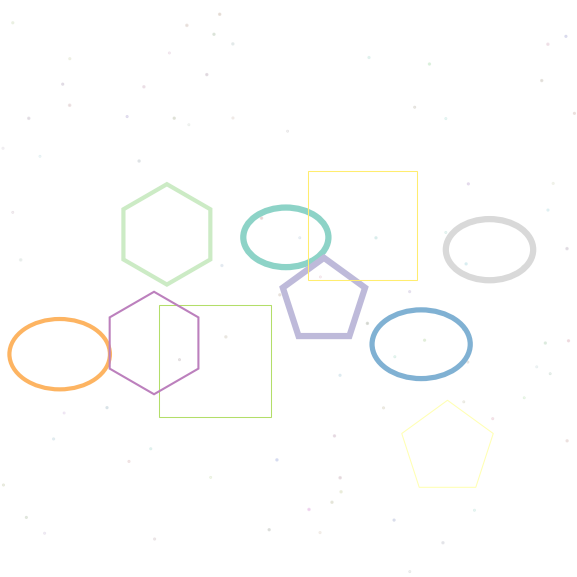[{"shape": "oval", "thickness": 3, "radius": 0.37, "center": [0.495, 0.588]}, {"shape": "pentagon", "thickness": 0.5, "radius": 0.42, "center": [0.775, 0.223]}, {"shape": "pentagon", "thickness": 3, "radius": 0.37, "center": [0.561, 0.478]}, {"shape": "oval", "thickness": 2.5, "radius": 0.43, "center": [0.729, 0.403]}, {"shape": "oval", "thickness": 2, "radius": 0.44, "center": [0.103, 0.386]}, {"shape": "square", "thickness": 0.5, "radius": 0.49, "center": [0.372, 0.373]}, {"shape": "oval", "thickness": 3, "radius": 0.38, "center": [0.848, 0.567]}, {"shape": "hexagon", "thickness": 1, "radius": 0.44, "center": [0.267, 0.405]}, {"shape": "hexagon", "thickness": 2, "radius": 0.43, "center": [0.289, 0.593]}, {"shape": "square", "thickness": 0.5, "radius": 0.47, "center": [0.627, 0.608]}]